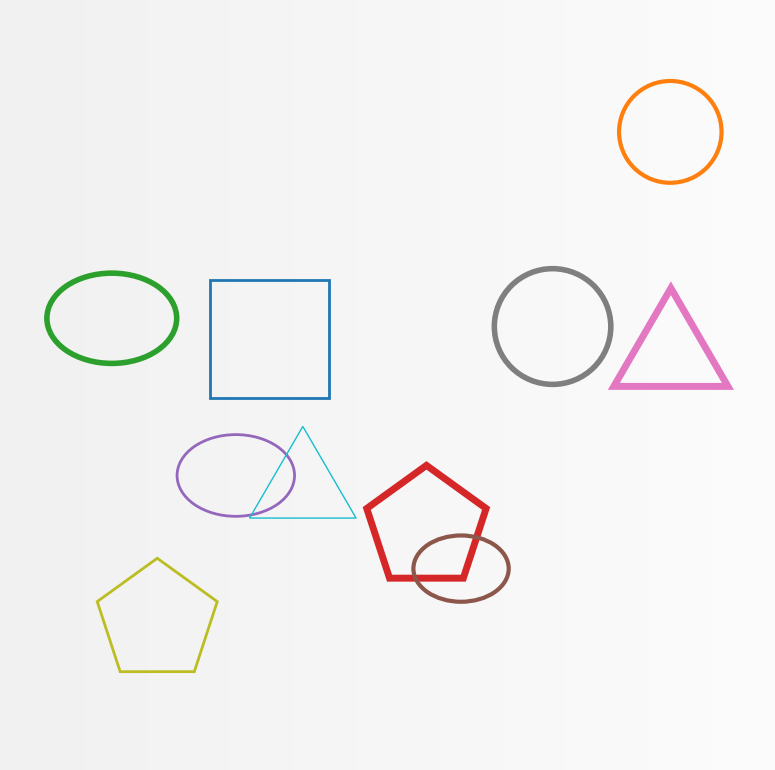[{"shape": "square", "thickness": 1, "radius": 0.38, "center": [0.347, 0.56]}, {"shape": "circle", "thickness": 1.5, "radius": 0.33, "center": [0.865, 0.829]}, {"shape": "oval", "thickness": 2, "radius": 0.42, "center": [0.144, 0.587]}, {"shape": "pentagon", "thickness": 2.5, "radius": 0.4, "center": [0.55, 0.315]}, {"shape": "oval", "thickness": 1, "radius": 0.38, "center": [0.304, 0.383]}, {"shape": "oval", "thickness": 1.5, "radius": 0.31, "center": [0.595, 0.262]}, {"shape": "triangle", "thickness": 2.5, "radius": 0.43, "center": [0.866, 0.541]}, {"shape": "circle", "thickness": 2, "radius": 0.38, "center": [0.713, 0.576]}, {"shape": "pentagon", "thickness": 1, "radius": 0.41, "center": [0.203, 0.194]}, {"shape": "triangle", "thickness": 0.5, "radius": 0.4, "center": [0.391, 0.367]}]